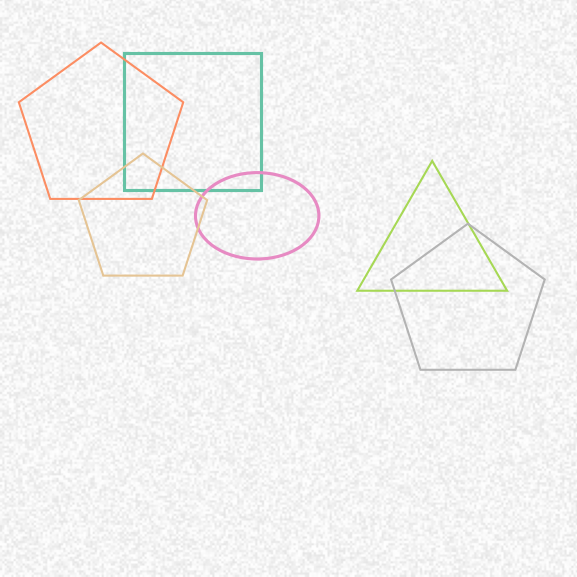[{"shape": "square", "thickness": 1.5, "radius": 0.59, "center": [0.333, 0.788]}, {"shape": "pentagon", "thickness": 1, "radius": 0.75, "center": [0.175, 0.776]}, {"shape": "oval", "thickness": 1.5, "radius": 0.53, "center": [0.445, 0.625]}, {"shape": "triangle", "thickness": 1, "radius": 0.75, "center": [0.748, 0.571]}, {"shape": "pentagon", "thickness": 1, "radius": 0.58, "center": [0.248, 0.616]}, {"shape": "pentagon", "thickness": 1, "radius": 0.7, "center": [0.81, 0.472]}]